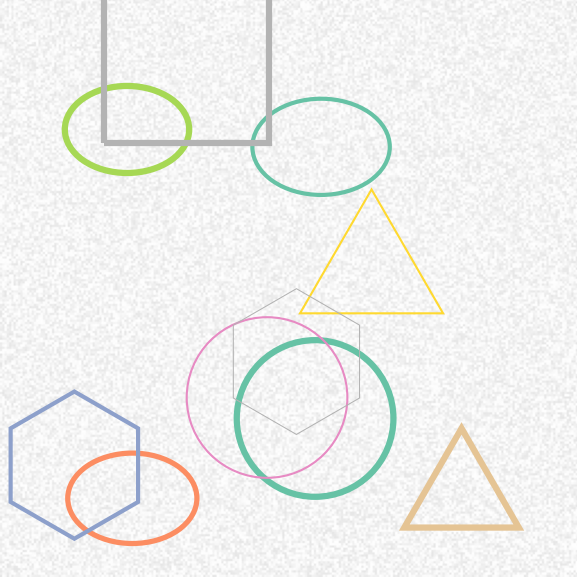[{"shape": "oval", "thickness": 2, "radius": 0.59, "center": [0.556, 0.745]}, {"shape": "circle", "thickness": 3, "radius": 0.68, "center": [0.546, 0.275]}, {"shape": "oval", "thickness": 2.5, "radius": 0.56, "center": [0.229, 0.136]}, {"shape": "hexagon", "thickness": 2, "radius": 0.64, "center": [0.129, 0.194]}, {"shape": "circle", "thickness": 1, "radius": 0.7, "center": [0.462, 0.311]}, {"shape": "oval", "thickness": 3, "radius": 0.54, "center": [0.22, 0.775]}, {"shape": "triangle", "thickness": 1, "radius": 0.72, "center": [0.643, 0.528]}, {"shape": "triangle", "thickness": 3, "radius": 0.57, "center": [0.799, 0.143]}, {"shape": "hexagon", "thickness": 0.5, "radius": 0.63, "center": [0.513, 0.373]}, {"shape": "square", "thickness": 3, "radius": 0.71, "center": [0.323, 0.895]}]